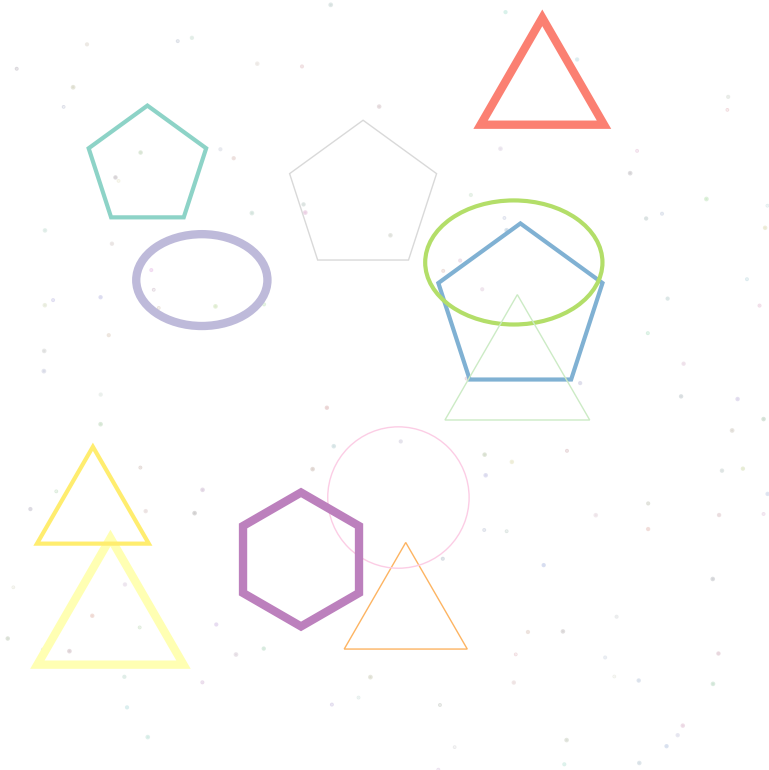[{"shape": "pentagon", "thickness": 1.5, "radius": 0.4, "center": [0.191, 0.783]}, {"shape": "triangle", "thickness": 3, "radius": 0.55, "center": [0.143, 0.192]}, {"shape": "oval", "thickness": 3, "radius": 0.43, "center": [0.262, 0.636]}, {"shape": "triangle", "thickness": 3, "radius": 0.46, "center": [0.704, 0.884]}, {"shape": "pentagon", "thickness": 1.5, "radius": 0.56, "center": [0.676, 0.598]}, {"shape": "triangle", "thickness": 0.5, "radius": 0.46, "center": [0.527, 0.203]}, {"shape": "oval", "thickness": 1.5, "radius": 0.58, "center": [0.667, 0.659]}, {"shape": "circle", "thickness": 0.5, "radius": 0.46, "center": [0.517, 0.354]}, {"shape": "pentagon", "thickness": 0.5, "radius": 0.5, "center": [0.472, 0.743]}, {"shape": "hexagon", "thickness": 3, "radius": 0.43, "center": [0.391, 0.273]}, {"shape": "triangle", "thickness": 0.5, "radius": 0.54, "center": [0.672, 0.509]}, {"shape": "triangle", "thickness": 1.5, "radius": 0.42, "center": [0.121, 0.336]}]